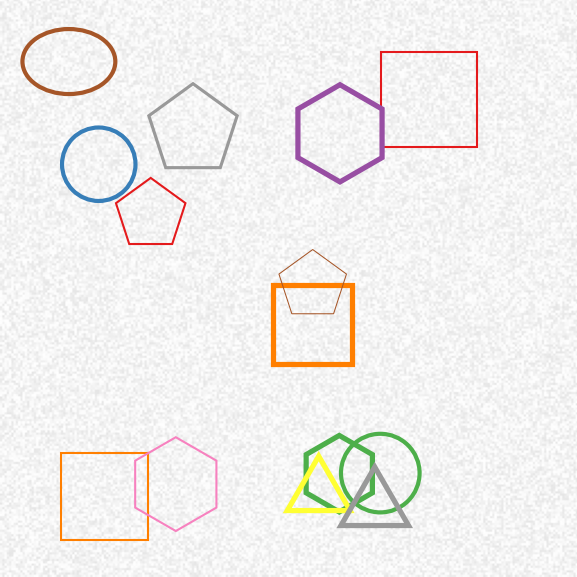[{"shape": "pentagon", "thickness": 1, "radius": 0.32, "center": [0.261, 0.628]}, {"shape": "square", "thickness": 1, "radius": 0.41, "center": [0.743, 0.827]}, {"shape": "circle", "thickness": 2, "radius": 0.32, "center": [0.171, 0.715]}, {"shape": "hexagon", "thickness": 2.5, "radius": 0.33, "center": [0.587, 0.179]}, {"shape": "circle", "thickness": 2, "radius": 0.34, "center": [0.658, 0.18]}, {"shape": "hexagon", "thickness": 2.5, "radius": 0.42, "center": [0.589, 0.768]}, {"shape": "square", "thickness": 1, "radius": 0.38, "center": [0.181, 0.139]}, {"shape": "square", "thickness": 2.5, "radius": 0.34, "center": [0.541, 0.437]}, {"shape": "triangle", "thickness": 2.5, "radius": 0.31, "center": [0.552, 0.146]}, {"shape": "oval", "thickness": 2, "radius": 0.4, "center": [0.119, 0.893]}, {"shape": "pentagon", "thickness": 0.5, "radius": 0.31, "center": [0.541, 0.506]}, {"shape": "hexagon", "thickness": 1, "radius": 0.41, "center": [0.304, 0.161]}, {"shape": "pentagon", "thickness": 1.5, "radius": 0.4, "center": [0.334, 0.774]}, {"shape": "triangle", "thickness": 2.5, "radius": 0.34, "center": [0.649, 0.123]}]